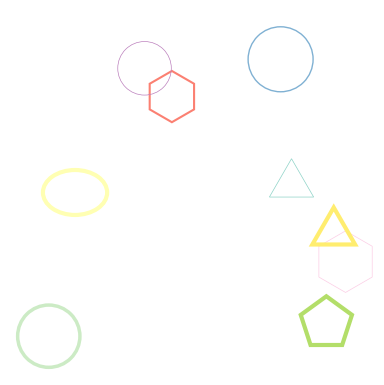[{"shape": "triangle", "thickness": 0.5, "radius": 0.33, "center": [0.757, 0.521]}, {"shape": "oval", "thickness": 3, "radius": 0.42, "center": [0.195, 0.5]}, {"shape": "hexagon", "thickness": 1.5, "radius": 0.33, "center": [0.446, 0.749]}, {"shape": "circle", "thickness": 1, "radius": 0.42, "center": [0.729, 0.846]}, {"shape": "pentagon", "thickness": 3, "radius": 0.35, "center": [0.848, 0.16]}, {"shape": "hexagon", "thickness": 0.5, "radius": 0.4, "center": [0.898, 0.32]}, {"shape": "circle", "thickness": 0.5, "radius": 0.35, "center": [0.375, 0.823]}, {"shape": "circle", "thickness": 2.5, "radius": 0.4, "center": [0.127, 0.127]}, {"shape": "triangle", "thickness": 3, "radius": 0.32, "center": [0.867, 0.397]}]